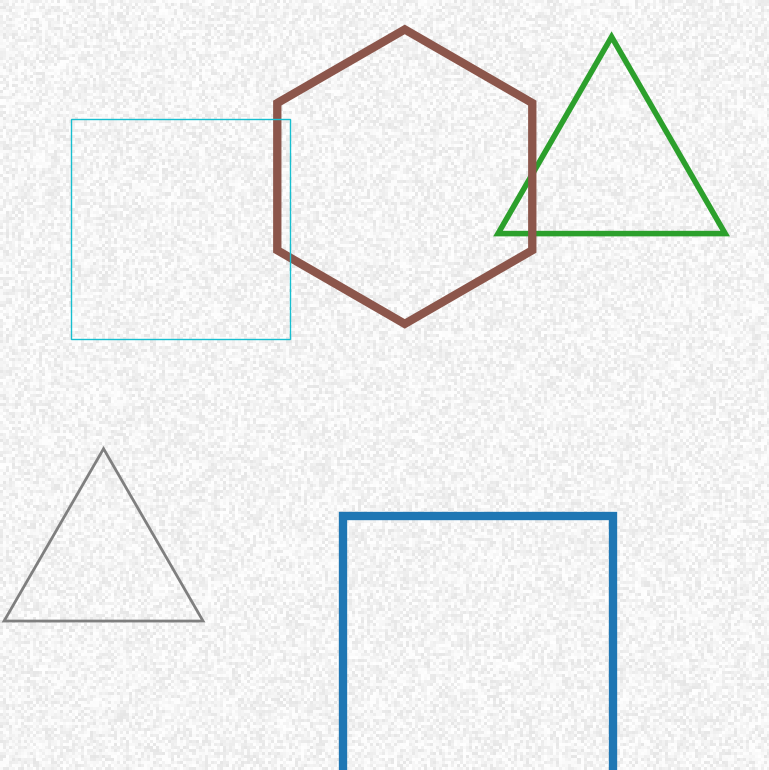[{"shape": "square", "thickness": 3, "radius": 0.88, "center": [0.621, 0.155]}, {"shape": "triangle", "thickness": 2, "radius": 0.85, "center": [0.794, 0.782]}, {"shape": "hexagon", "thickness": 3, "radius": 0.96, "center": [0.526, 0.771]}, {"shape": "triangle", "thickness": 1, "radius": 0.75, "center": [0.134, 0.268]}, {"shape": "square", "thickness": 0.5, "radius": 0.71, "center": [0.234, 0.703]}]